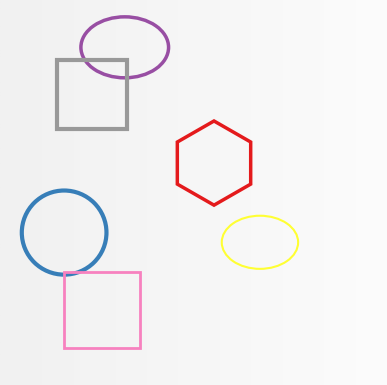[{"shape": "hexagon", "thickness": 2.5, "radius": 0.55, "center": [0.552, 0.576]}, {"shape": "circle", "thickness": 3, "radius": 0.55, "center": [0.166, 0.396]}, {"shape": "oval", "thickness": 2.5, "radius": 0.57, "center": [0.322, 0.877]}, {"shape": "oval", "thickness": 1.5, "radius": 0.49, "center": [0.671, 0.371]}, {"shape": "square", "thickness": 2, "radius": 0.49, "center": [0.264, 0.196]}, {"shape": "square", "thickness": 3, "radius": 0.45, "center": [0.238, 0.754]}]